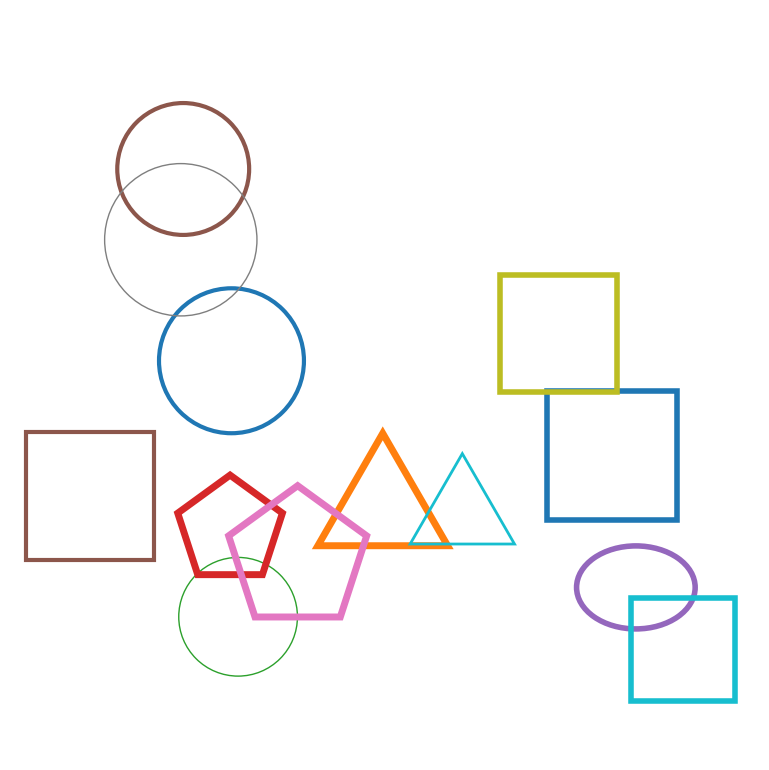[{"shape": "square", "thickness": 2, "radius": 0.42, "center": [0.795, 0.408]}, {"shape": "circle", "thickness": 1.5, "radius": 0.47, "center": [0.301, 0.531]}, {"shape": "triangle", "thickness": 2.5, "radius": 0.49, "center": [0.497, 0.34]}, {"shape": "circle", "thickness": 0.5, "radius": 0.39, "center": [0.309, 0.199]}, {"shape": "pentagon", "thickness": 2.5, "radius": 0.36, "center": [0.299, 0.312]}, {"shape": "oval", "thickness": 2, "radius": 0.39, "center": [0.826, 0.237]}, {"shape": "circle", "thickness": 1.5, "radius": 0.43, "center": [0.238, 0.781]}, {"shape": "square", "thickness": 1.5, "radius": 0.42, "center": [0.117, 0.355]}, {"shape": "pentagon", "thickness": 2.5, "radius": 0.47, "center": [0.387, 0.275]}, {"shape": "circle", "thickness": 0.5, "radius": 0.49, "center": [0.235, 0.689]}, {"shape": "square", "thickness": 2, "radius": 0.38, "center": [0.726, 0.567]}, {"shape": "triangle", "thickness": 1, "radius": 0.39, "center": [0.6, 0.333]}, {"shape": "square", "thickness": 2, "radius": 0.34, "center": [0.887, 0.156]}]